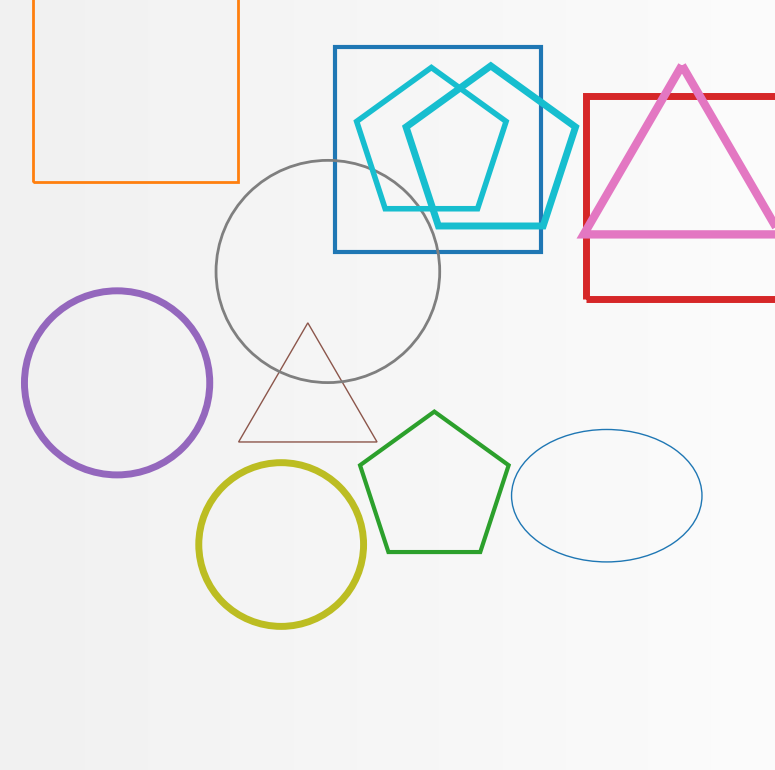[{"shape": "square", "thickness": 1.5, "radius": 0.66, "center": [0.565, 0.806]}, {"shape": "oval", "thickness": 0.5, "radius": 0.61, "center": [0.783, 0.356]}, {"shape": "square", "thickness": 1, "radius": 0.66, "center": [0.175, 0.895]}, {"shape": "pentagon", "thickness": 1.5, "radius": 0.5, "center": [0.56, 0.365]}, {"shape": "square", "thickness": 2.5, "radius": 0.66, "center": [0.888, 0.744]}, {"shape": "circle", "thickness": 2.5, "radius": 0.6, "center": [0.151, 0.503]}, {"shape": "triangle", "thickness": 0.5, "radius": 0.52, "center": [0.397, 0.478]}, {"shape": "triangle", "thickness": 3, "radius": 0.73, "center": [0.88, 0.769]}, {"shape": "circle", "thickness": 1, "radius": 0.72, "center": [0.423, 0.647]}, {"shape": "circle", "thickness": 2.5, "radius": 0.53, "center": [0.363, 0.293]}, {"shape": "pentagon", "thickness": 2, "radius": 0.51, "center": [0.557, 0.811]}, {"shape": "pentagon", "thickness": 2.5, "radius": 0.57, "center": [0.633, 0.8]}]